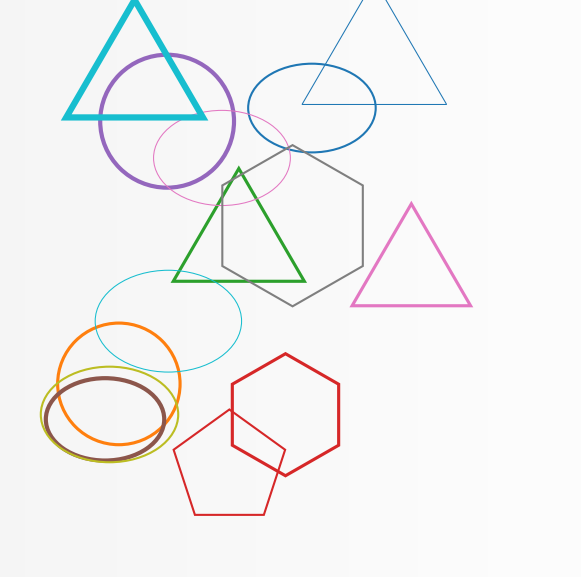[{"shape": "oval", "thickness": 1, "radius": 0.55, "center": [0.537, 0.812]}, {"shape": "triangle", "thickness": 0.5, "radius": 0.72, "center": [0.644, 0.89]}, {"shape": "circle", "thickness": 1.5, "radius": 0.53, "center": [0.204, 0.334]}, {"shape": "triangle", "thickness": 1.5, "radius": 0.65, "center": [0.411, 0.577]}, {"shape": "hexagon", "thickness": 1.5, "radius": 0.53, "center": [0.491, 0.281]}, {"shape": "pentagon", "thickness": 1, "radius": 0.5, "center": [0.395, 0.189]}, {"shape": "circle", "thickness": 2, "radius": 0.58, "center": [0.288, 0.789]}, {"shape": "oval", "thickness": 2, "radius": 0.51, "center": [0.181, 0.273]}, {"shape": "oval", "thickness": 0.5, "radius": 0.59, "center": [0.382, 0.726]}, {"shape": "triangle", "thickness": 1.5, "radius": 0.59, "center": [0.708, 0.529]}, {"shape": "hexagon", "thickness": 1, "radius": 0.7, "center": [0.503, 0.608]}, {"shape": "oval", "thickness": 1, "radius": 0.59, "center": [0.188, 0.281]}, {"shape": "oval", "thickness": 0.5, "radius": 0.63, "center": [0.29, 0.443]}, {"shape": "triangle", "thickness": 3, "radius": 0.68, "center": [0.232, 0.864]}]